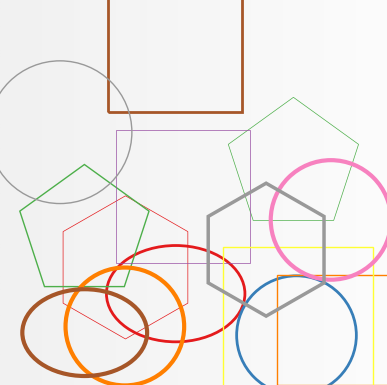[{"shape": "hexagon", "thickness": 0.5, "radius": 0.93, "center": [0.324, 0.305]}, {"shape": "oval", "thickness": 2, "radius": 0.89, "center": [0.453, 0.237]}, {"shape": "circle", "thickness": 2, "radius": 0.77, "center": [0.765, 0.129]}, {"shape": "pentagon", "thickness": 1, "radius": 0.88, "center": [0.218, 0.397]}, {"shape": "pentagon", "thickness": 0.5, "radius": 0.88, "center": [0.757, 0.57]}, {"shape": "square", "thickness": 0.5, "radius": 0.86, "center": [0.472, 0.489]}, {"shape": "circle", "thickness": 3, "radius": 0.77, "center": [0.322, 0.152]}, {"shape": "square", "thickness": 1, "radius": 0.72, "center": [0.86, 0.143]}, {"shape": "square", "thickness": 1, "radius": 0.97, "center": [0.768, 0.165]}, {"shape": "square", "thickness": 2, "radius": 0.86, "center": [0.452, 0.881]}, {"shape": "oval", "thickness": 3, "radius": 0.81, "center": [0.219, 0.136]}, {"shape": "circle", "thickness": 3, "radius": 0.78, "center": [0.854, 0.429]}, {"shape": "hexagon", "thickness": 2.5, "radius": 0.86, "center": [0.687, 0.352]}, {"shape": "circle", "thickness": 1, "radius": 0.93, "center": [0.155, 0.657]}]